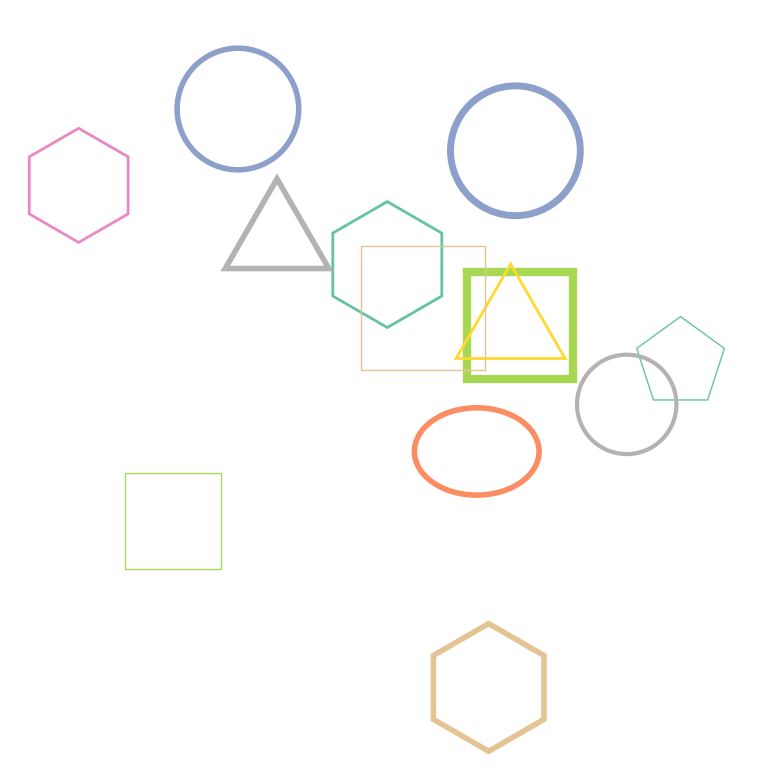[{"shape": "pentagon", "thickness": 0.5, "radius": 0.3, "center": [0.884, 0.529]}, {"shape": "hexagon", "thickness": 1, "radius": 0.41, "center": [0.503, 0.656]}, {"shape": "oval", "thickness": 2, "radius": 0.4, "center": [0.619, 0.414]}, {"shape": "circle", "thickness": 2.5, "radius": 0.42, "center": [0.669, 0.804]}, {"shape": "circle", "thickness": 2, "radius": 0.39, "center": [0.309, 0.858]}, {"shape": "hexagon", "thickness": 1, "radius": 0.37, "center": [0.102, 0.759]}, {"shape": "square", "thickness": 3, "radius": 0.35, "center": [0.675, 0.578]}, {"shape": "square", "thickness": 0.5, "radius": 0.31, "center": [0.225, 0.324]}, {"shape": "triangle", "thickness": 1, "radius": 0.41, "center": [0.663, 0.575]}, {"shape": "square", "thickness": 0.5, "radius": 0.4, "center": [0.549, 0.6]}, {"shape": "hexagon", "thickness": 2, "radius": 0.41, "center": [0.635, 0.107]}, {"shape": "circle", "thickness": 1.5, "radius": 0.32, "center": [0.814, 0.475]}, {"shape": "triangle", "thickness": 2, "radius": 0.39, "center": [0.36, 0.69]}]